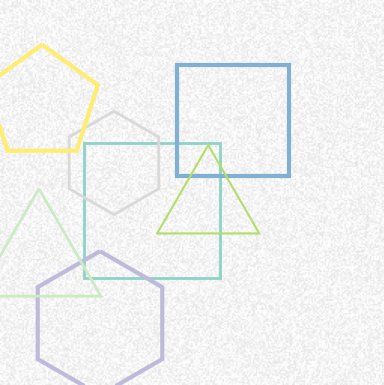[{"shape": "square", "thickness": 2, "radius": 0.88, "center": [0.395, 0.453]}, {"shape": "hexagon", "thickness": 3, "radius": 0.93, "center": [0.26, 0.161]}, {"shape": "square", "thickness": 3, "radius": 0.72, "center": [0.605, 0.687]}, {"shape": "triangle", "thickness": 1.5, "radius": 0.77, "center": [0.541, 0.47]}, {"shape": "hexagon", "thickness": 2, "radius": 0.67, "center": [0.296, 0.577]}, {"shape": "triangle", "thickness": 2, "radius": 0.93, "center": [0.101, 0.324]}, {"shape": "pentagon", "thickness": 3, "radius": 0.76, "center": [0.109, 0.732]}]